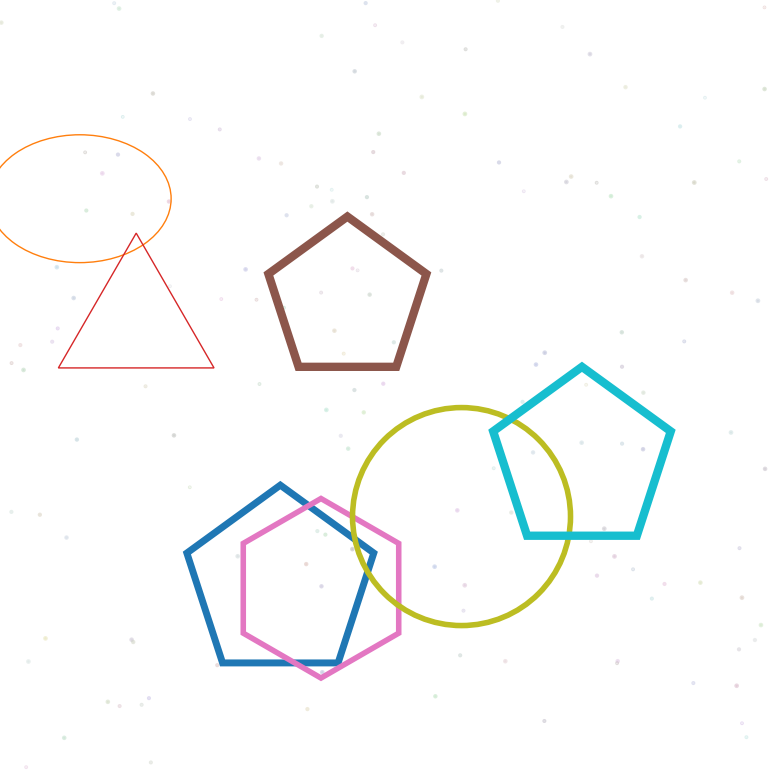[{"shape": "pentagon", "thickness": 2.5, "radius": 0.64, "center": [0.364, 0.242]}, {"shape": "oval", "thickness": 0.5, "radius": 0.59, "center": [0.104, 0.742]}, {"shape": "triangle", "thickness": 0.5, "radius": 0.58, "center": [0.177, 0.581]}, {"shape": "pentagon", "thickness": 3, "radius": 0.54, "center": [0.451, 0.611]}, {"shape": "hexagon", "thickness": 2, "radius": 0.58, "center": [0.417, 0.236]}, {"shape": "circle", "thickness": 2, "radius": 0.71, "center": [0.599, 0.329]}, {"shape": "pentagon", "thickness": 3, "radius": 0.61, "center": [0.756, 0.402]}]